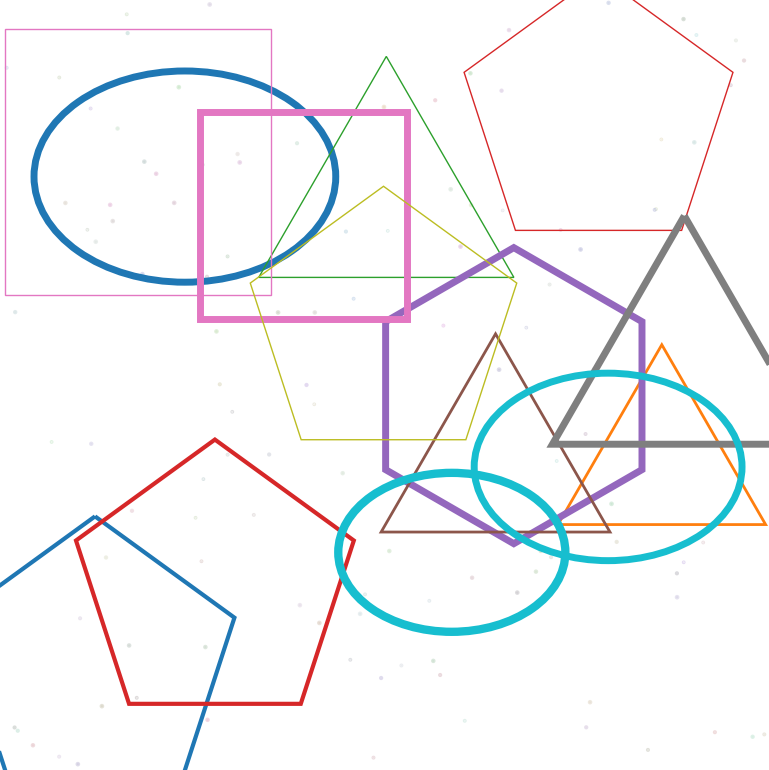[{"shape": "pentagon", "thickness": 1.5, "radius": 0.95, "center": [0.123, 0.139]}, {"shape": "oval", "thickness": 2.5, "radius": 0.98, "center": [0.24, 0.771]}, {"shape": "triangle", "thickness": 1, "radius": 0.78, "center": [0.859, 0.397]}, {"shape": "triangle", "thickness": 0.5, "radius": 0.96, "center": [0.502, 0.735]}, {"shape": "pentagon", "thickness": 1.5, "radius": 0.95, "center": [0.279, 0.239]}, {"shape": "pentagon", "thickness": 0.5, "radius": 0.92, "center": [0.777, 0.849]}, {"shape": "hexagon", "thickness": 2.5, "radius": 0.96, "center": [0.667, 0.486]}, {"shape": "triangle", "thickness": 1, "radius": 0.86, "center": [0.644, 0.395]}, {"shape": "square", "thickness": 0.5, "radius": 0.86, "center": [0.179, 0.79]}, {"shape": "square", "thickness": 2.5, "radius": 0.67, "center": [0.394, 0.72]}, {"shape": "triangle", "thickness": 2.5, "radius": 0.99, "center": [0.889, 0.522]}, {"shape": "pentagon", "thickness": 0.5, "radius": 0.91, "center": [0.498, 0.576]}, {"shape": "oval", "thickness": 3, "radius": 0.74, "center": [0.587, 0.283]}, {"shape": "oval", "thickness": 2.5, "radius": 0.87, "center": [0.79, 0.394]}]